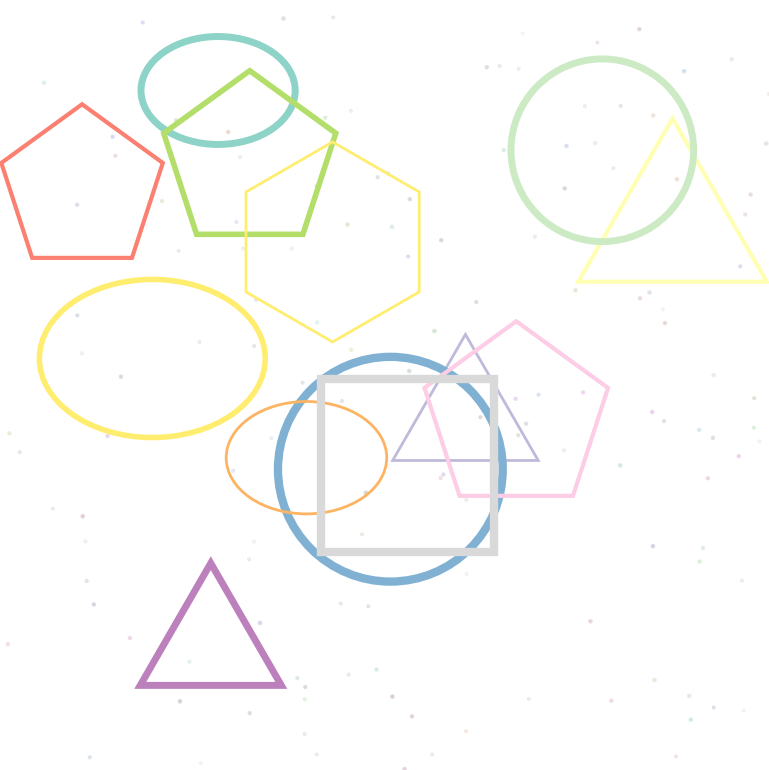[{"shape": "oval", "thickness": 2.5, "radius": 0.5, "center": [0.283, 0.882]}, {"shape": "triangle", "thickness": 1.5, "radius": 0.71, "center": [0.873, 0.705]}, {"shape": "triangle", "thickness": 1, "radius": 0.55, "center": [0.604, 0.457]}, {"shape": "pentagon", "thickness": 1.5, "radius": 0.55, "center": [0.107, 0.754]}, {"shape": "circle", "thickness": 3, "radius": 0.73, "center": [0.507, 0.391]}, {"shape": "oval", "thickness": 1, "radius": 0.52, "center": [0.398, 0.406]}, {"shape": "pentagon", "thickness": 2, "radius": 0.59, "center": [0.324, 0.791]}, {"shape": "pentagon", "thickness": 1.5, "radius": 0.63, "center": [0.67, 0.457]}, {"shape": "square", "thickness": 3, "radius": 0.56, "center": [0.53, 0.395]}, {"shape": "triangle", "thickness": 2.5, "radius": 0.53, "center": [0.274, 0.163]}, {"shape": "circle", "thickness": 2.5, "radius": 0.59, "center": [0.782, 0.805]}, {"shape": "hexagon", "thickness": 1, "radius": 0.65, "center": [0.432, 0.686]}, {"shape": "oval", "thickness": 2, "radius": 0.73, "center": [0.198, 0.534]}]